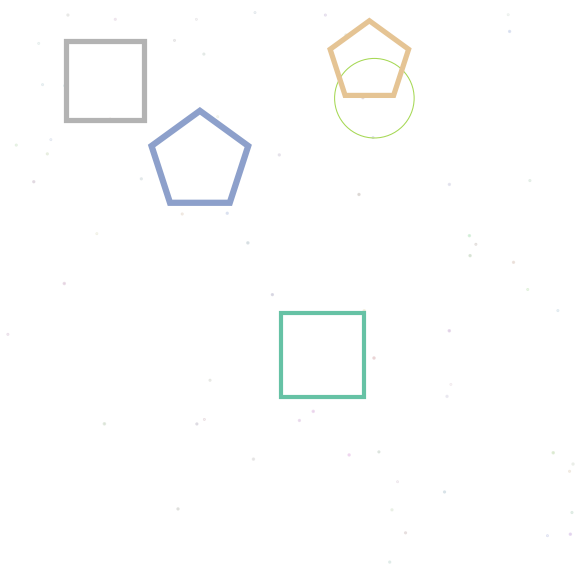[{"shape": "square", "thickness": 2, "radius": 0.36, "center": [0.559, 0.385]}, {"shape": "pentagon", "thickness": 3, "radius": 0.44, "center": [0.346, 0.719]}, {"shape": "circle", "thickness": 0.5, "radius": 0.34, "center": [0.648, 0.829]}, {"shape": "pentagon", "thickness": 2.5, "radius": 0.36, "center": [0.64, 0.892]}, {"shape": "square", "thickness": 2.5, "radius": 0.34, "center": [0.182, 0.86]}]